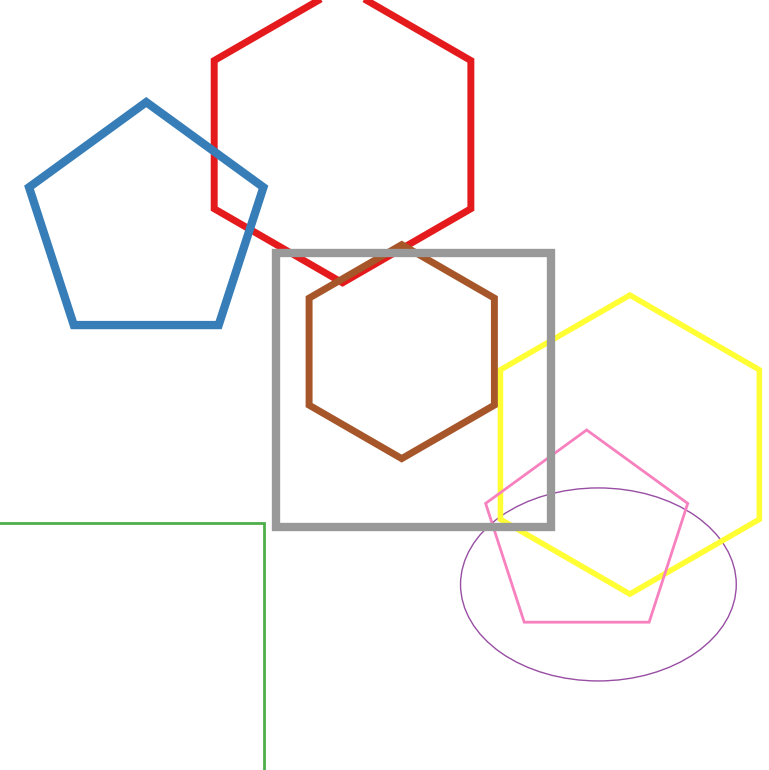[{"shape": "hexagon", "thickness": 2.5, "radius": 0.96, "center": [0.445, 0.825]}, {"shape": "pentagon", "thickness": 3, "radius": 0.8, "center": [0.19, 0.707]}, {"shape": "square", "thickness": 1, "radius": 0.98, "center": [0.147, 0.126]}, {"shape": "oval", "thickness": 0.5, "radius": 0.9, "center": [0.777, 0.241]}, {"shape": "hexagon", "thickness": 2, "radius": 0.97, "center": [0.818, 0.423]}, {"shape": "hexagon", "thickness": 2.5, "radius": 0.69, "center": [0.522, 0.543]}, {"shape": "pentagon", "thickness": 1, "radius": 0.69, "center": [0.762, 0.304]}, {"shape": "square", "thickness": 3, "radius": 0.89, "center": [0.537, 0.494]}]